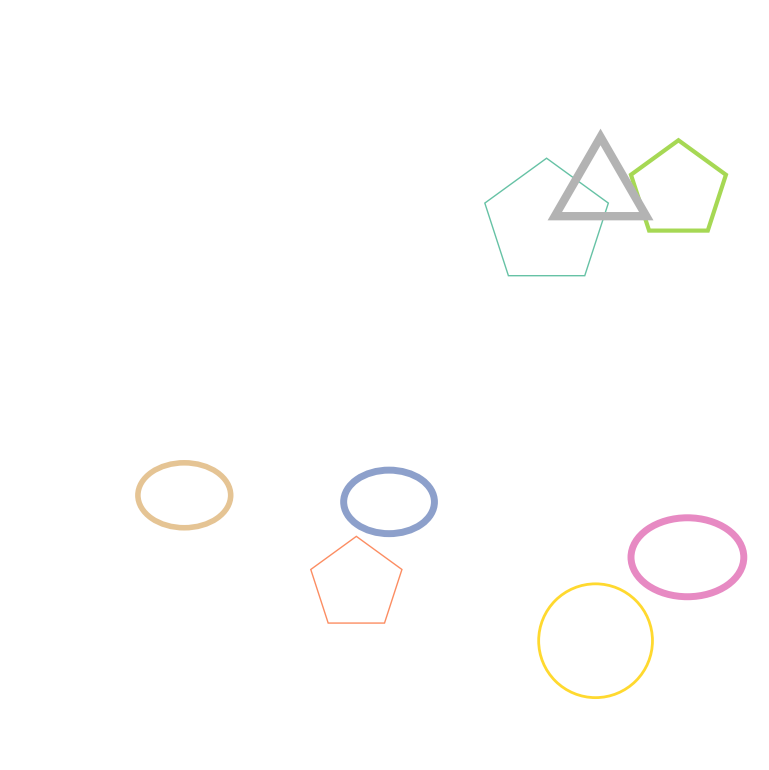[{"shape": "pentagon", "thickness": 0.5, "radius": 0.42, "center": [0.71, 0.71]}, {"shape": "pentagon", "thickness": 0.5, "radius": 0.31, "center": [0.463, 0.241]}, {"shape": "oval", "thickness": 2.5, "radius": 0.29, "center": [0.505, 0.348]}, {"shape": "oval", "thickness": 2.5, "radius": 0.37, "center": [0.893, 0.276]}, {"shape": "pentagon", "thickness": 1.5, "radius": 0.32, "center": [0.881, 0.753]}, {"shape": "circle", "thickness": 1, "radius": 0.37, "center": [0.773, 0.168]}, {"shape": "oval", "thickness": 2, "radius": 0.3, "center": [0.239, 0.357]}, {"shape": "triangle", "thickness": 3, "radius": 0.34, "center": [0.78, 0.754]}]